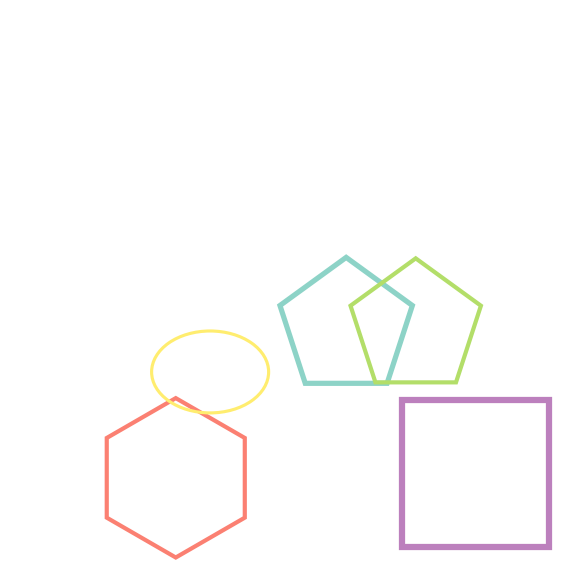[{"shape": "pentagon", "thickness": 2.5, "radius": 0.6, "center": [0.599, 0.433]}, {"shape": "hexagon", "thickness": 2, "radius": 0.69, "center": [0.304, 0.172]}, {"shape": "pentagon", "thickness": 2, "radius": 0.59, "center": [0.72, 0.433]}, {"shape": "square", "thickness": 3, "radius": 0.63, "center": [0.824, 0.179]}, {"shape": "oval", "thickness": 1.5, "radius": 0.51, "center": [0.364, 0.355]}]